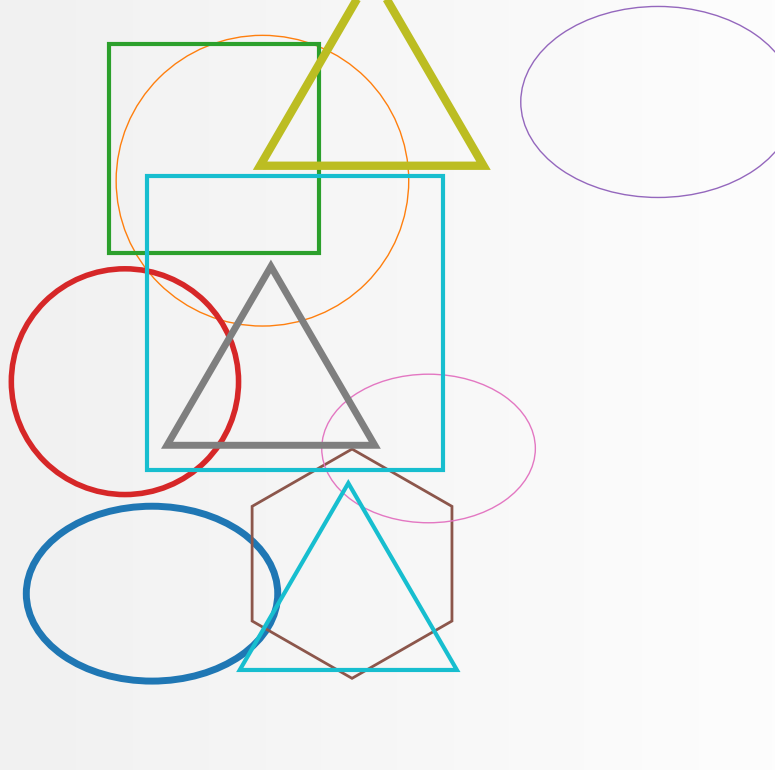[{"shape": "oval", "thickness": 2.5, "radius": 0.81, "center": [0.196, 0.229]}, {"shape": "circle", "thickness": 0.5, "radius": 0.94, "center": [0.339, 0.765]}, {"shape": "square", "thickness": 1.5, "radius": 0.68, "center": [0.276, 0.807]}, {"shape": "circle", "thickness": 2, "radius": 0.73, "center": [0.161, 0.504]}, {"shape": "oval", "thickness": 0.5, "radius": 0.89, "center": [0.849, 0.868]}, {"shape": "hexagon", "thickness": 1, "radius": 0.74, "center": [0.454, 0.268]}, {"shape": "oval", "thickness": 0.5, "radius": 0.69, "center": [0.553, 0.418]}, {"shape": "triangle", "thickness": 2.5, "radius": 0.77, "center": [0.35, 0.499]}, {"shape": "triangle", "thickness": 3, "radius": 0.83, "center": [0.48, 0.868]}, {"shape": "triangle", "thickness": 1.5, "radius": 0.81, "center": [0.449, 0.211]}, {"shape": "square", "thickness": 1.5, "radius": 0.96, "center": [0.381, 0.581]}]